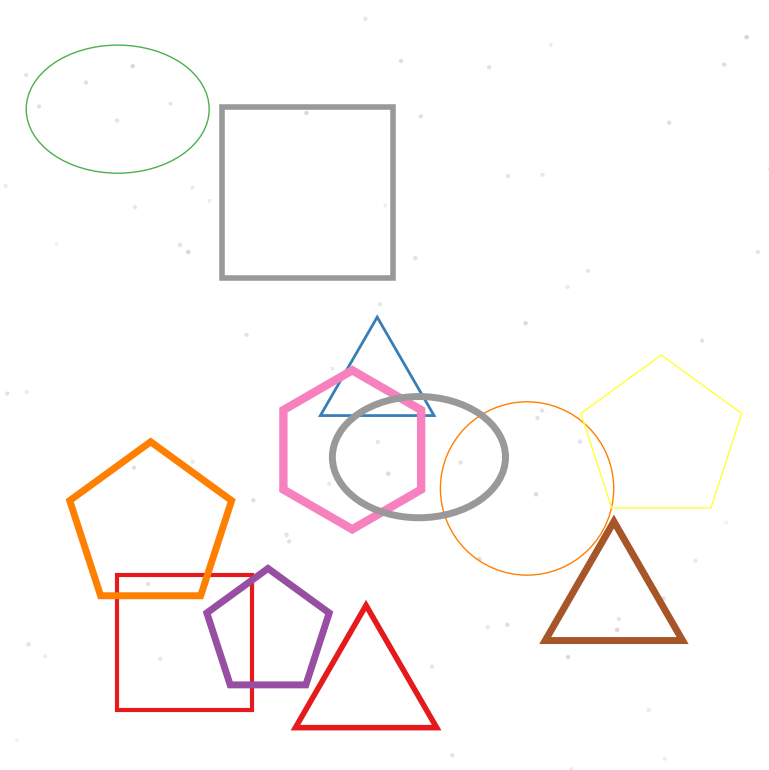[{"shape": "triangle", "thickness": 2, "radius": 0.53, "center": [0.475, 0.108]}, {"shape": "square", "thickness": 1.5, "radius": 0.44, "center": [0.24, 0.165]}, {"shape": "triangle", "thickness": 1, "radius": 0.43, "center": [0.49, 0.503]}, {"shape": "oval", "thickness": 0.5, "radius": 0.59, "center": [0.153, 0.858]}, {"shape": "pentagon", "thickness": 2.5, "radius": 0.42, "center": [0.348, 0.178]}, {"shape": "pentagon", "thickness": 2.5, "radius": 0.55, "center": [0.196, 0.316]}, {"shape": "circle", "thickness": 0.5, "radius": 0.56, "center": [0.684, 0.366]}, {"shape": "pentagon", "thickness": 0.5, "radius": 0.55, "center": [0.859, 0.429]}, {"shape": "triangle", "thickness": 2.5, "radius": 0.52, "center": [0.797, 0.22]}, {"shape": "hexagon", "thickness": 3, "radius": 0.52, "center": [0.457, 0.416]}, {"shape": "oval", "thickness": 2.5, "radius": 0.56, "center": [0.544, 0.406]}, {"shape": "square", "thickness": 2, "radius": 0.56, "center": [0.399, 0.75]}]